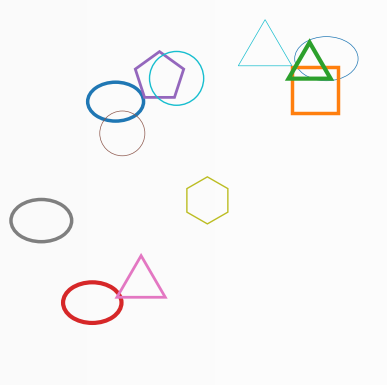[{"shape": "oval", "thickness": 0.5, "radius": 0.41, "center": [0.842, 0.848]}, {"shape": "oval", "thickness": 2.5, "radius": 0.36, "center": [0.298, 0.736]}, {"shape": "square", "thickness": 2.5, "radius": 0.3, "center": [0.813, 0.765]}, {"shape": "triangle", "thickness": 3, "radius": 0.31, "center": [0.799, 0.827]}, {"shape": "oval", "thickness": 3, "radius": 0.38, "center": [0.238, 0.214]}, {"shape": "pentagon", "thickness": 2, "radius": 0.33, "center": [0.412, 0.8]}, {"shape": "circle", "thickness": 0.5, "radius": 0.29, "center": [0.316, 0.654]}, {"shape": "triangle", "thickness": 2, "radius": 0.36, "center": [0.364, 0.264]}, {"shape": "oval", "thickness": 2.5, "radius": 0.39, "center": [0.107, 0.427]}, {"shape": "hexagon", "thickness": 1, "radius": 0.31, "center": [0.535, 0.48]}, {"shape": "triangle", "thickness": 0.5, "radius": 0.4, "center": [0.684, 0.869]}, {"shape": "circle", "thickness": 1, "radius": 0.35, "center": [0.456, 0.796]}]